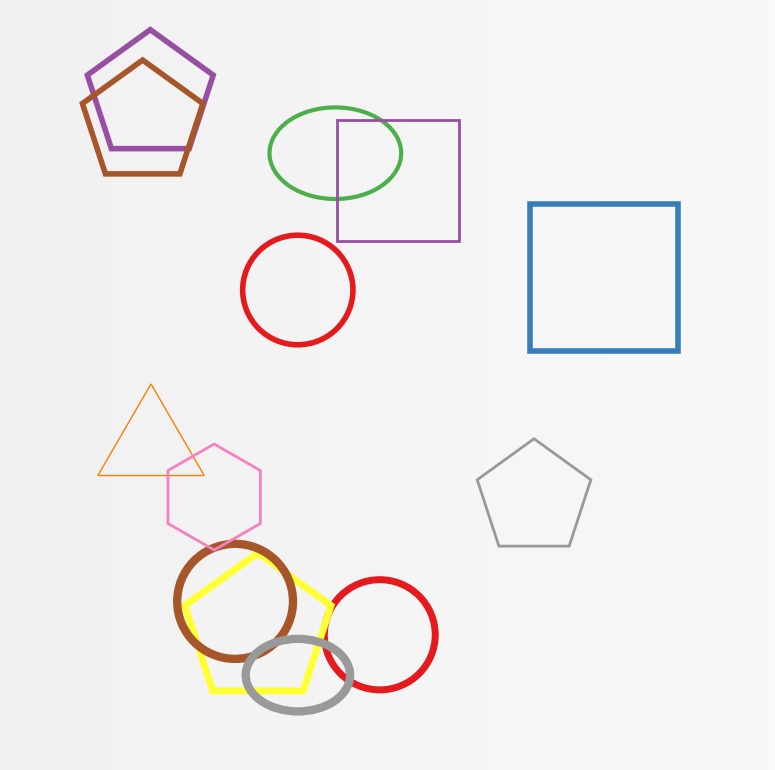[{"shape": "circle", "thickness": 2.5, "radius": 0.36, "center": [0.49, 0.176]}, {"shape": "circle", "thickness": 2, "radius": 0.36, "center": [0.384, 0.623]}, {"shape": "square", "thickness": 2, "radius": 0.48, "center": [0.78, 0.64]}, {"shape": "oval", "thickness": 1.5, "radius": 0.42, "center": [0.433, 0.801]}, {"shape": "pentagon", "thickness": 2, "radius": 0.43, "center": [0.194, 0.876]}, {"shape": "square", "thickness": 1, "radius": 0.39, "center": [0.514, 0.765]}, {"shape": "triangle", "thickness": 0.5, "radius": 0.4, "center": [0.195, 0.422]}, {"shape": "pentagon", "thickness": 2.5, "radius": 0.5, "center": [0.333, 0.183]}, {"shape": "pentagon", "thickness": 2, "radius": 0.41, "center": [0.184, 0.84]}, {"shape": "circle", "thickness": 3, "radius": 0.37, "center": [0.303, 0.219]}, {"shape": "hexagon", "thickness": 1, "radius": 0.34, "center": [0.276, 0.355]}, {"shape": "oval", "thickness": 3, "radius": 0.34, "center": [0.384, 0.123]}, {"shape": "pentagon", "thickness": 1, "radius": 0.39, "center": [0.689, 0.353]}]